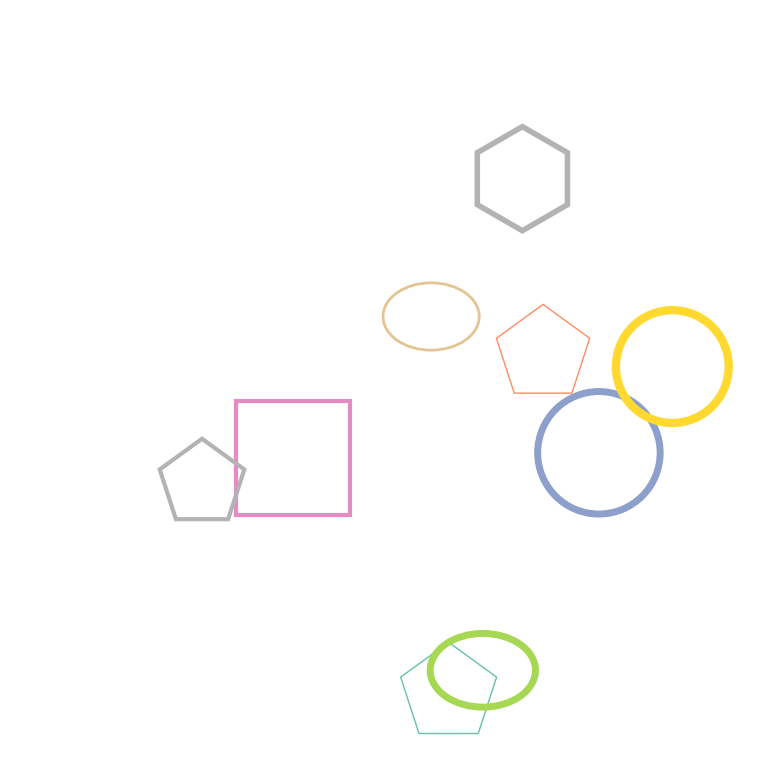[{"shape": "pentagon", "thickness": 0.5, "radius": 0.33, "center": [0.583, 0.1]}, {"shape": "pentagon", "thickness": 0.5, "radius": 0.32, "center": [0.705, 0.541]}, {"shape": "circle", "thickness": 2.5, "radius": 0.4, "center": [0.778, 0.412]}, {"shape": "square", "thickness": 1.5, "radius": 0.37, "center": [0.381, 0.405]}, {"shape": "oval", "thickness": 2.5, "radius": 0.34, "center": [0.627, 0.13]}, {"shape": "circle", "thickness": 3, "radius": 0.37, "center": [0.873, 0.524]}, {"shape": "oval", "thickness": 1, "radius": 0.31, "center": [0.56, 0.589]}, {"shape": "pentagon", "thickness": 1.5, "radius": 0.29, "center": [0.262, 0.372]}, {"shape": "hexagon", "thickness": 2, "radius": 0.34, "center": [0.678, 0.768]}]